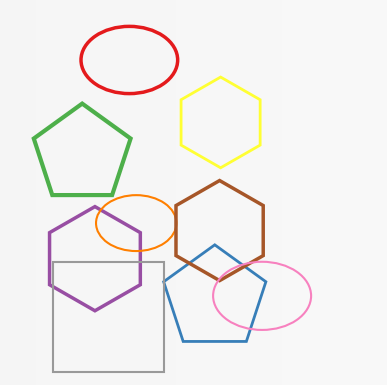[{"shape": "oval", "thickness": 2.5, "radius": 0.62, "center": [0.334, 0.844]}, {"shape": "pentagon", "thickness": 2, "radius": 0.69, "center": [0.554, 0.225]}, {"shape": "pentagon", "thickness": 3, "radius": 0.66, "center": [0.212, 0.6]}, {"shape": "hexagon", "thickness": 2.5, "radius": 0.68, "center": [0.245, 0.328]}, {"shape": "oval", "thickness": 1.5, "radius": 0.52, "center": [0.352, 0.421]}, {"shape": "hexagon", "thickness": 2, "radius": 0.59, "center": [0.569, 0.682]}, {"shape": "hexagon", "thickness": 2.5, "radius": 0.65, "center": [0.567, 0.401]}, {"shape": "oval", "thickness": 1.5, "radius": 0.63, "center": [0.676, 0.232]}, {"shape": "square", "thickness": 1.5, "radius": 0.71, "center": [0.281, 0.176]}]